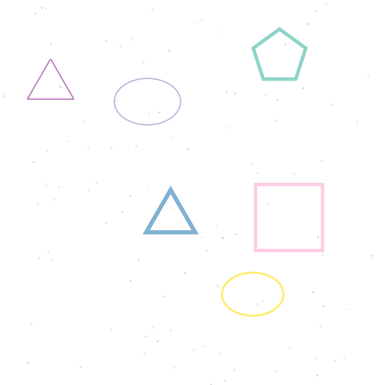[{"shape": "pentagon", "thickness": 2.5, "radius": 0.36, "center": [0.726, 0.853]}, {"shape": "oval", "thickness": 1, "radius": 0.43, "center": [0.383, 0.736]}, {"shape": "triangle", "thickness": 3, "radius": 0.37, "center": [0.443, 0.433]}, {"shape": "square", "thickness": 2.5, "radius": 0.43, "center": [0.75, 0.436]}, {"shape": "triangle", "thickness": 1, "radius": 0.35, "center": [0.131, 0.777]}, {"shape": "oval", "thickness": 1.5, "radius": 0.4, "center": [0.656, 0.236]}]